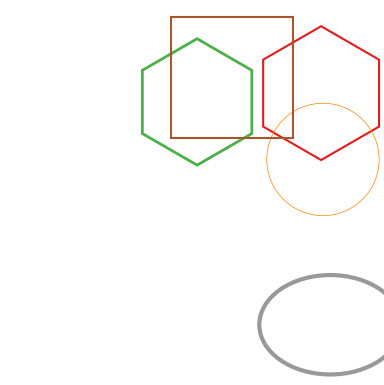[{"shape": "hexagon", "thickness": 1.5, "radius": 0.87, "center": [0.834, 0.758]}, {"shape": "hexagon", "thickness": 2, "radius": 0.82, "center": [0.512, 0.735]}, {"shape": "circle", "thickness": 0.5, "radius": 0.73, "center": [0.839, 0.586]}, {"shape": "square", "thickness": 1.5, "radius": 0.79, "center": [0.603, 0.798]}, {"shape": "oval", "thickness": 3, "radius": 0.92, "center": [0.858, 0.156]}]